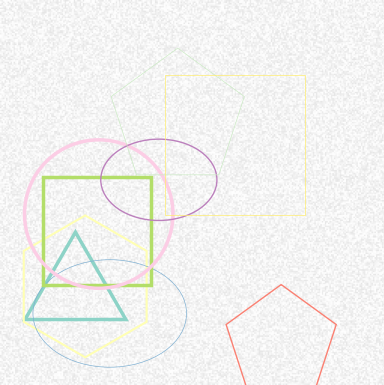[{"shape": "triangle", "thickness": 2.5, "radius": 0.76, "center": [0.196, 0.246]}, {"shape": "hexagon", "thickness": 1.5, "radius": 0.92, "center": [0.221, 0.256]}, {"shape": "pentagon", "thickness": 1, "radius": 0.75, "center": [0.73, 0.111]}, {"shape": "oval", "thickness": 0.5, "radius": 1.0, "center": [0.285, 0.186]}, {"shape": "square", "thickness": 2.5, "radius": 0.7, "center": [0.252, 0.399]}, {"shape": "circle", "thickness": 2.5, "radius": 0.96, "center": [0.256, 0.444]}, {"shape": "oval", "thickness": 1, "radius": 0.75, "center": [0.413, 0.533]}, {"shape": "pentagon", "thickness": 0.5, "radius": 0.91, "center": [0.462, 0.693]}, {"shape": "square", "thickness": 0.5, "radius": 0.91, "center": [0.61, 0.624]}]